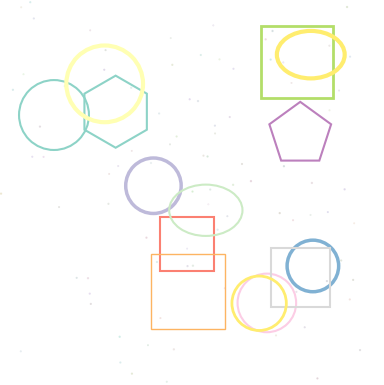[{"shape": "hexagon", "thickness": 1.5, "radius": 0.47, "center": [0.3, 0.71]}, {"shape": "circle", "thickness": 1.5, "radius": 0.45, "center": [0.14, 0.701]}, {"shape": "circle", "thickness": 3, "radius": 0.5, "center": [0.272, 0.782]}, {"shape": "circle", "thickness": 2.5, "radius": 0.36, "center": [0.399, 0.518]}, {"shape": "square", "thickness": 1.5, "radius": 0.35, "center": [0.486, 0.367]}, {"shape": "circle", "thickness": 2.5, "radius": 0.33, "center": [0.813, 0.309]}, {"shape": "square", "thickness": 1, "radius": 0.49, "center": [0.488, 0.242]}, {"shape": "square", "thickness": 2, "radius": 0.47, "center": [0.772, 0.84]}, {"shape": "circle", "thickness": 1.5, "radius": 0.38, "center": [0.693, 0.213]}, {"shape": "square", "thickness": 1.5, "radius": 0.39, "center": [0.78, 0.279]}, {"shape": "pentagon", "thickness": 1.5, "radius": 0.42, "center": [0.78, 0.651]}, {"shape": "oval", "thickness": 1.5, "radius": 0.48, "center": [0.535, 0.454]}, {"shape": "oval", "thickness": 3, "radius": 0.44, "center": [0.807, 0.858]}, {"shape": "circle", "thickness": 2, "radius": 0.35, "center": [0.673, 0.212]}]